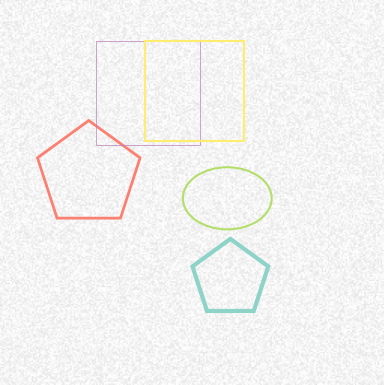[{"shape": "pentagon", "thickness": 3, "radius": 0.52, "center": [0.598, 0.276]}, {"shape": "pentagon", "thickness": 2, "radius": 0.7, "center": [0.231, 0.547]}, {"shape": "oval", "thickness": 1.5, "radius": 0.58, "center": [0.59, 0.485]}, {"shape": "square", "thickness": 0.5, "radius": 0.67, "center": [0.384, 0.759]}, {"shape": "square", "thickness": 1.5, "radius": 0.65, "center": [0.505, 0.764]}]